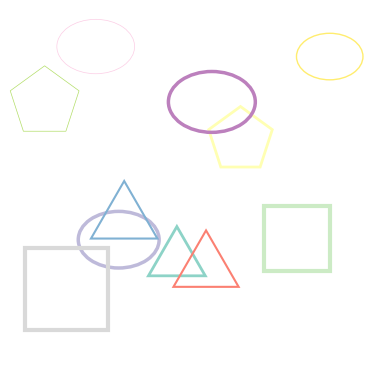[{"shape": "triangle", "thickness": 2, "radius": 0.43, "center": [0.459, 0.326]}, {"shape": "pentagon", "thickness": 2, "radius": 0.43, "center": [0.625, 0.636]}, {"shape": "oval", "thickness": 2.5, "radius": 0.53, "center": [0.308, 0.377]}, {"shape": "triangle", "thickness": 1.5, "radius": 0.49, "center": [0.535, 0.304]}, {"shape": "triangle", "thickness": 1.5, "radius": 0.5, "center": [0.323, 0.43]}, {"shape": "pentagon", "thickness": 0.5, "radius": 0.47, "center": [0.116, 0.735]}, {"shape": "oval", "thickness": 0.5, "radius": 0.5, "center": [0.249, 0.879]}, {"shape": "square", "thickness": 3, "radius": 0.53, "center": [0.172, 0.249]}, {"shape": "oval", "thickness": 2.5, "radius": 0.56, "center": [0.55, 0.735]}, {"shape": "square", "thickness": 3, "radius": 0.43, "center": [0.772, 0.38]}, {"shape": "oval", "thickness": 1, "radius": 0.43, "center": [0.856, 0.853]}]